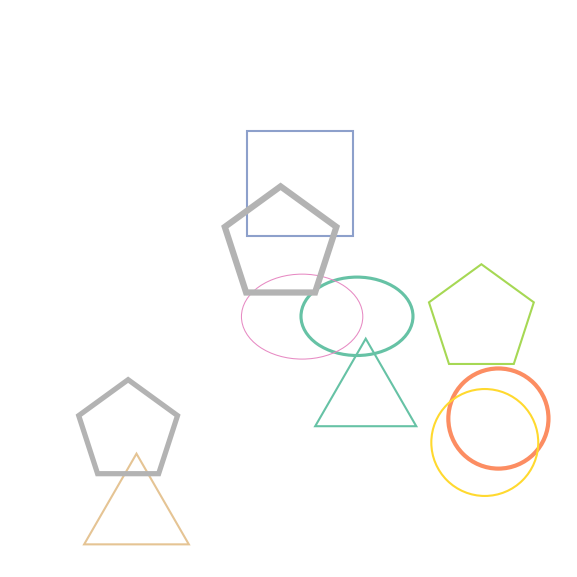[{"shape": "triangle", "thickness": 1, "radius": 0.51, "center": [0.633, 0.312]}, {"shape": "oval", "thickness": 1.5, "radius": 0.48, "center": [0.618, 0.451]}, {"shape": "circle", "thickness": 2, "radius": 0.43, "center": [0.863, 0.274]}, {"shape": "square", "thickness": 1, "radius": 0.46, "center": [0.519, 0.682]}, {"shape": "oval", "thickness": 0.5, "radius": 0.53, "center": [0.523, 0.451]}, {"shape": "pentagon", "thickness": 1, "radius": 0.48, "center": [0.834, 0.446]}, {"shape": "circle", "thickness": 1, "radius": 0.46, "center": [0.839, 0.233]}, {"shape": "triangle", "thickness": 1, "radius": 0.52, "center": [0.236, 0.109]}, {"shape": "pentagon", "thickness": 2.5, "radius": 0.45, "center": [0.222, 0.252]}, {"shape": "pentagon", "thickness": 3, "radius": 0.51, "center": [0.486, 0.575]}]